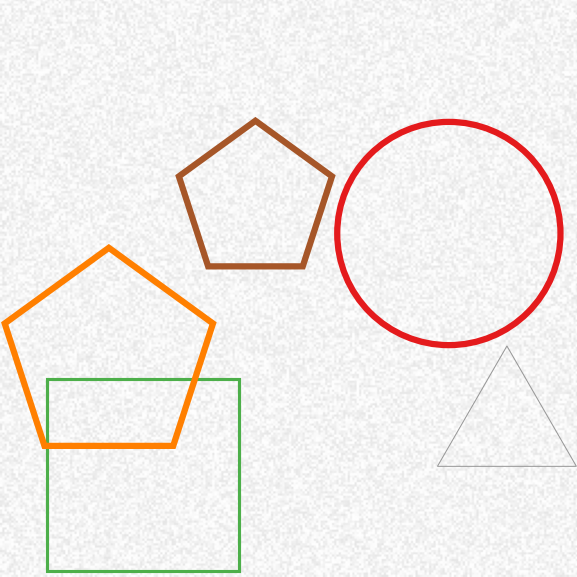[{"shape": "circle", "thickness": 3, "radius": 0.97, "center": [0.777, 0.595]}, {"shape": "square", "thickness": 1.5, "radius": 0.83, "center": [0.247, 0.177]}, {"shape": "pentagon", "thickness": 3, "radius": 0.95, "center": [0.188, 0.38]}, {"shape": "pentagon", "thickness": 3, "radius": 0.7, "center": [0.442, 0.651]}, {"shape": "triangle", "thickness": 0.5, "radius": 0.69, "center": [0.878, 0.261]}]